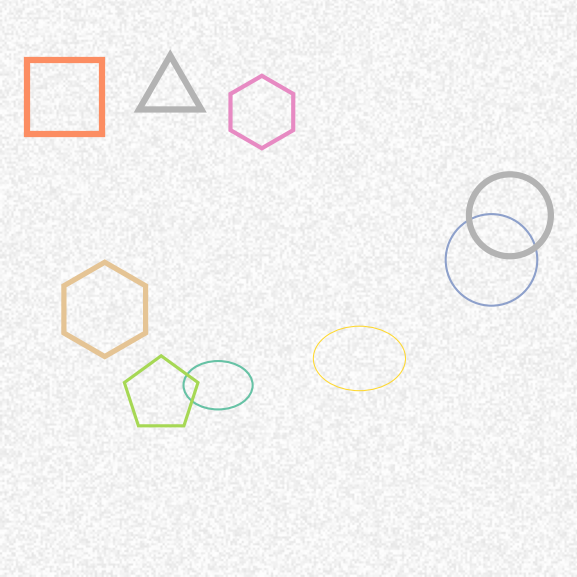[{"shape": "oval", "thickness": 1, "radius": 0.3, "center": [0.378, 0.332]}, {"shape": "square", "thickness": 3, "radius": 0.32, "center": [0.112, 0.831]}, {"shape": "circle", "thickness": 1, "radius": 0.4, "center": [0.851, 0.549]}, {"shape": "hexagon", "thickness": 2, "radius": 0.31, "center": [0.453, 0.805]}, {"shape": "pentagon", "thickness": 1.5, "radius": 0.34, "center": [0.279, 0.316]}, {"shape": "oval", "thickness": 0.5, "radius": 0.4, "center": [0.622, 0.378]}, {"shape": "hexagon", "thickness": 2.5, "radius": 0.41, "center": [0.181, 0.463]}, {"shape": "circle", "thickness": 3, "radius": 0.35, "center": [0.883, 0.626]}, {"shape": "triangle", "thickness": 3, "radius": 0.31, "center": [0.295, 0.841]}]